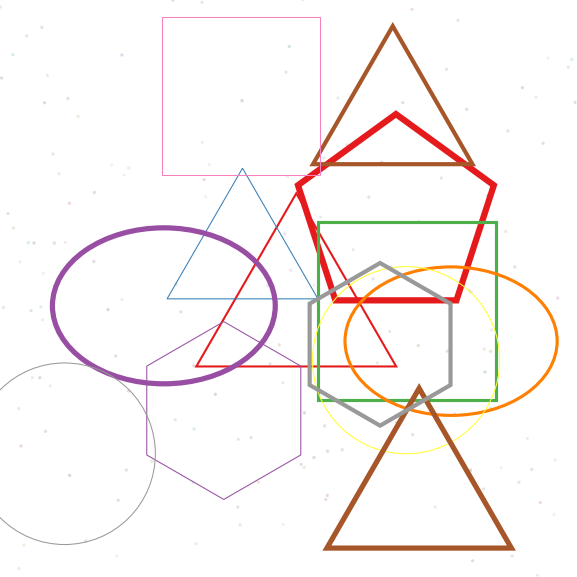[{"shape": "triangle", "thickness": 1, "radius": 1.0, "center": [0.513, 0.464]}, {"shape": "pentagon", "thickness": 3, "radius": 0.89, "center": [0.686, 0.623]}, {"shape": "triangle", "thickness": 0.5, "radius": 0.75, "center": [0.42, 0.557]}, {"shape": "square", "thickness": 1.5, "radius": 0.77, "center": [0.705, 0.461]}, {"shape": "oval", "thickness": 2.5, "radius": 0.96, "center": [0.284, 0.47]}, {"shape": "hexagon", "thickness": 0.5, "radius": 0.77, "center": [0.387, 0.288]}, {"shape": "oval", "thickness": 1.5, "radius": 0.92, "center": [0.781, 0.408]}, {"shape": "circle", "thickness": 0.5, "radius": 0.81, "center": [0.703, 0.375]}, {"shape": "triangle", "thickness": 2, "radius": 0.8, "center": [0.68, 0.795]}, {"shape": "triangle", "thickness": 2.5, "radius": 0.92, "center": [0.726, 0.142]}, {"shape": "square", "thickness": 0.5, "radius": 0.68, "center": [0.417, 0.833]}, {"shape": "hexagon", "thickness": 2, "radius": 0.7, "center": [0.658, 0.403]}, {"shape": "circle", "thickness": 0.5, "radius": 0.79, "center": [0.112, 0.213]}]